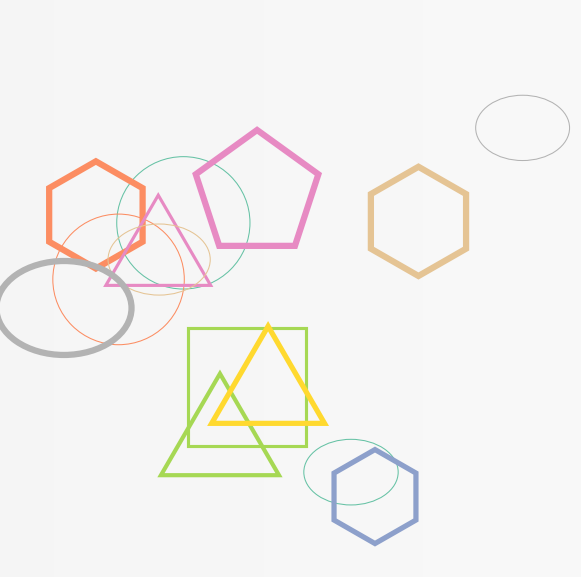[{"shape": "oval", "thickness": 0.5, "radius": 0.41, "center": [0.604, 0.182]}, {"shape": "circle", "thickness": 0.5, "radius": 0.57, "center": [0.315, 0.613]}, {"shape": "circle", "thickness": 0.5, "radius": 0.57, "center": [0.204, 0.515]}, {"shape": "hexagon", "thickness": 3, "radius": 0.46, "center": [0.165, 0.627]}, {"shape": "hexagon", "thickness": 2.5, "radius": 0.41, "center": [0.645, 0.139]}, {"shape": "triangle", "thickness": 1.5, "radius": 0.52, "center": [0.272, 0.557]}, {"shape": "pentagon", "thickness": 3, "radius": 0.55, "center": [0.442, 0.663]}, {"shape": "triangle", "thickness": 2, "radius": 0.59, "center": [0.378, 0.235]}, {"shape": "square", "thickness": 1.5, "radius": 0.51, "center": [0.425, 0.329]}, {"shape": "triangle", "thickness": 2.5, "radius": 0.56, "center": [0.461, 0.322]}, {"shape": "hexagon", "thickness": 3, "radius": 0.47, "center": [0.72, 0.616]}, {"shape": "oval", "thickness": 0.5, "radius": 0.44, "center": [0.274, 0.55]}, {"shape": "oval", "thickness": 0.5, "radius": 0.4, "center": [0.899, 0.778]}, {"shape": "oval", "thickness": 3, "radius": 0.58, "center": [0.11, 0.466]}]